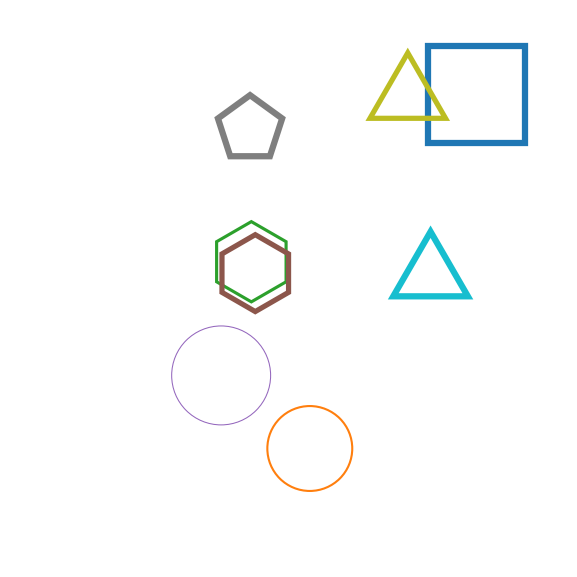[{"shape": "square", "thickness": 3, "radius": 0.42, "center": [0.825, 0.836]}, {"shape": "circle", "thickness": 1, "radius": 0.37, "center": [0.536, 0.223]}, {"shape": "hexagon", "thickness": 1.5, "radius": 0.35, "center": [0.435, 0.546]}, {"shape": "circle", "thickness": 0.5, "radius": 0.43, "center": [0.383, 0.349]}, {"shape": "hexagon", "thickness": 2.5, "radius": 0.33, "center": [0.442, 0.526]}, {"shape": "pentagon", "thickness": 3, "radius": 0.29, "center": [0.433, 0.776]}, {"shape": "triangle", "thickness": 2.5, "radius": 0.38, "center": [0.706, 0.832]}, {"shape": "triangle", "thickness": 3, "radius": 0.37, "center": [0.746, 0.523]}]